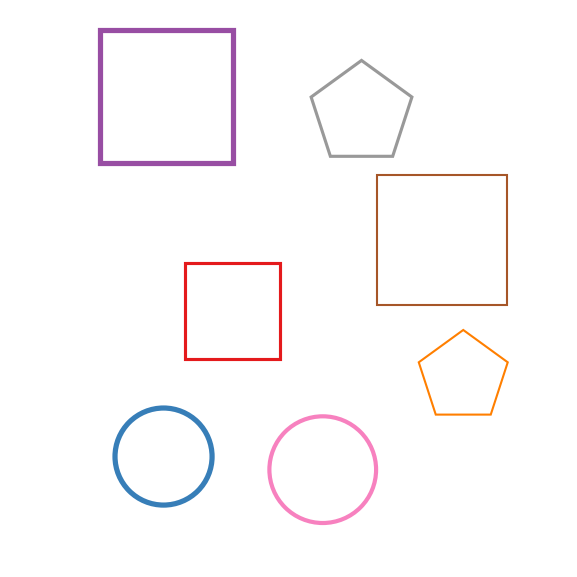[{"shape": "square", "thickness": 1.5, "radius": 0.41, "center": [0.402, 0.46]}, {"shape": "circle", "thickness": 2.5, "radius": 0.42, "center": [0.283, 0.209]}, {"shape": "square", "thickness": 2.5, "radius": 0.58, "center": [0.288, 0.832]}, {"shape": "pentagon", "thickness": 1, "radius": 0.4, "center": [0.802, 0.347]}, {"shape": "square", "thickness": 1, "radius": 0.56, "center": [0.765, 0.584]}, {"shape": "circle", "thickness": 2, "radius": 0.46, "center": [0.559, 0.186]}, {"shape": "pentagon", "thickness": 1.5, "radius": 0.46, "center": [0.626, 0.803]}]